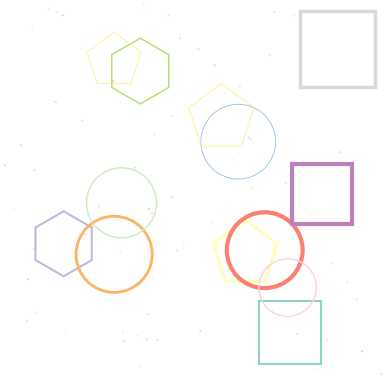[{"shape": "square", "thickness": 1.5, "radius": 0.4, "center": [0.754, 0.136]}, {"shape": "pentagon", "thickness": 2, "radius": 0.44, "center": [0.637, 0.341]}, {"shape": "hexagon", "thickness": 1.5, "radius": 0.42, "center": [0.165, 0.367]}, {"shape": "circle", "thickness": 3, "radius": 0.49, "center": [0.688, 0.35]}, {"shape": "circle", "thickness": 0.5, "radius": 0.49, "center": [0.619, 0.632]}, {"shape": "circle", "thickness": 2, "radius": 0.49, "center": [0.296, 0.339]}, {"shape": "hexagon", "thickness": 1, "radius": 0.43, "center": [0.364, 0.815]}, {"shape": "circle", "thickness": 1, "radius": 0.37, "center": [0.747, 0.253]}, {"shape": "square", "thickness": 2.5, "radius": 0.49, "center": [0.877, 0.873]}, {"shape": "square", "thickness": 3, "radius": 0.39, "center": [0.837, 0.496]}, {"shape": "circle", "thickness": 1, "radius": 0.45, "center": [0.316, 0.473]}, {"shape": "pentagon", "thickness": 0.5, "radius": 0.45, "center": [0.575, 0.693]}, {"shape": "pentagon", "thickness": 0.5, "radius": 0.37, "center": [0.296, 0.842]}]